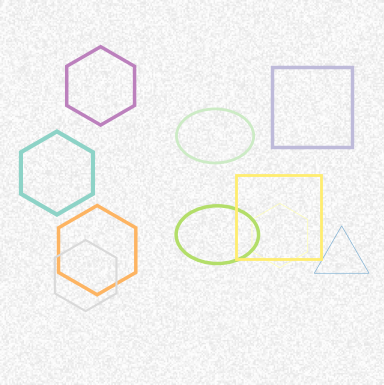[{"shape": "hexagon", "thickness": 3, "radius": 0.54, "center": [0.148, 0.551]}, {"shape": "hexagon", "thickness": 0.5, "radius": 0.42, "center": [0.727, 0.388]}, {"shape": "square", "thickness": 2.5, "radius": 0.52, "center": [0.81, 0.722]}, {"shape": "triangle", "thickness": 0.5, "radius": 0.41, "center": [0.887, 0.331]}, {"shape": "hexagon", "thickness": 2.5, "radius": 0.58, "center": [0.252, 0.35]}, {"shape": "oval", "thickness": 2.5, "radius": 0.54, "center": [0.565, 0.39]}, {"shape": "hexagon", "thickness": 1.5, "radius": 0.46, "center": [0.222, 0.284]}, {"shape": "hexagon", "thickness": 2.5, "radius": 0.51, "center": [0.261, 0.777]}, {"shape": "oval", "thickness": 2, "radius": 0.5, "center": [0.559, 0.647]}, {"shape": "square", "thickness": 2, "radius": 0.55, "center": [0.723, 0.436]}]